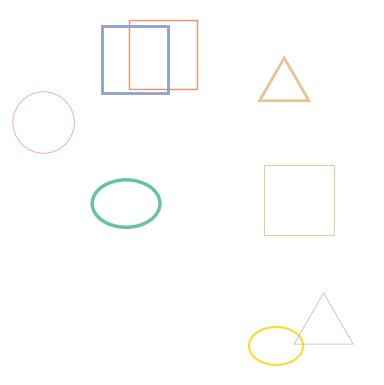[{"shape": "oval", "thickness": 2.5, "radius": 0.44, "center": [0.327, 0.471]}, {"shape": "square", "thickness": 1, "radius": 0.45, "center": [0.423, 0.859]}, {"shape": "square", "thickness": 2, "radius": 0.43, "center": [0.351, 0.845]}, {"shape": "circle", "thickness": 0.5, "radius": 0.4, "center": [0.113, 0.682]}, {"shape": "square", "thickness": 0.5, "radius": 0.46, "center": [0.777, 0.481]}, {"shape": "oval", "thickness": 1.5, "radius": 0.35, "center": [0.717, 0.101]}, {"shape": "triangle", "thickness": 2, "radius": 0.37, "center": [0.738, 0.775]}, {"shape": "triangle", "thickness": 0.5, "radius": 0.44, "center": [0.841, 0.15]}]